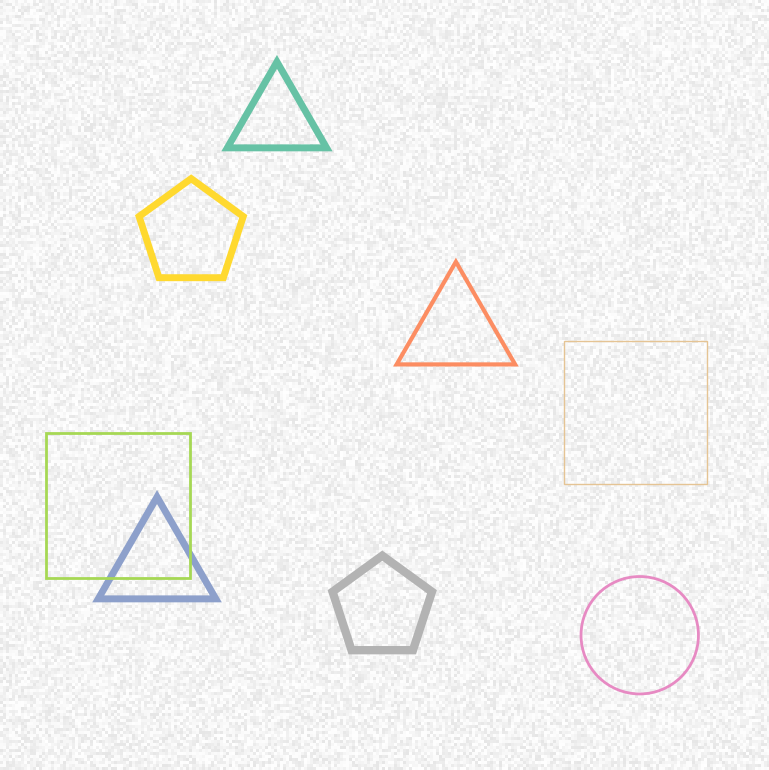[{"shape": "triangle", "thickness": 2.5, "radius": 0.37, "center": [0.36, 0.845]}, {"shape": "triangle", "thickness": 1.5, "radius": 0.44, "center": [0.592, 0.571]}, {"shape": "triangle", "thickness": 2.5, "radius": 0.44, "center": [0.204, 0.266]}, {"shape": "circle", "thickness": 1, "radius": 0.38, "center": [0.831, 0.175]}, {"shape": "square", "thickness": 1, "radius": 0.47, "center": [0.153, 0.344]}, {"shape": "pentagon", "thickness": 2.5, "radius": 0.36, "center": [0.248, 0.697]}, {"shape": "square", "thickness": 0.5, "radius": 0.47, "center": [0.825, 0.464]}, {"shape": "pentagon", "thickness": 3, "radius": 0.34, "center": [0.496, 0.211]}]